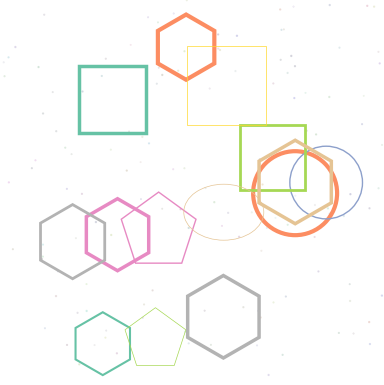[{"shape": "hexagon", "thickness": 1.5, "radius": 0.41, "center": [0.267, 0.107]}, {"shape": "square", "thickness": 2.5, "radius": 0.43, "center": [0.292, 0.741]}, {"shape": "hexagon", "thickness": 3, "radius": 0.42, "center": [0.483, 0.878]}, {"shape": "circle", "thickness": 3, "radius": 0.55, "center": [0.767, 0.498]}, {"shape": "circle", "thickness": 1, "radius": 0.47, "center": [0.847, 0.526]}, {"shape": "pentagon", "thickness": 1, "radius": 0.51, "center": [0.412, 0.399]}, {"shape": "hexagon", "thickness": 2.5, "radius": 0.47, "center": [0.305, 0.39]}, {"shape": "pentagon", "thickness": 0.5, "radius": 0.42, "center": [0.404, 0.118]}, {"shape": "square", "thickness": 2, "radius": 0.42, "center": [0.707, 0.591]}, {"shape": "square", "thickness": 0.5, "radius": 0.51, "center": [0.587, 0.778]}, {"shape": "oval", "thickness": 0.5, "radius": 0.52, "center": [0.581, 0.449]}, {"shape": "hexagon", "thickness": 2.5, "radius": 0.54, "center": [0.767, 0.527]}, {"shape": "hexagon", "thickness": 2, "radius": 0.48, "center": [0.189, 0.372]}, {"shape": "hexagon", "thickness": 2.5, "radius": 0.54, "center": [0.58, 0.177]}]